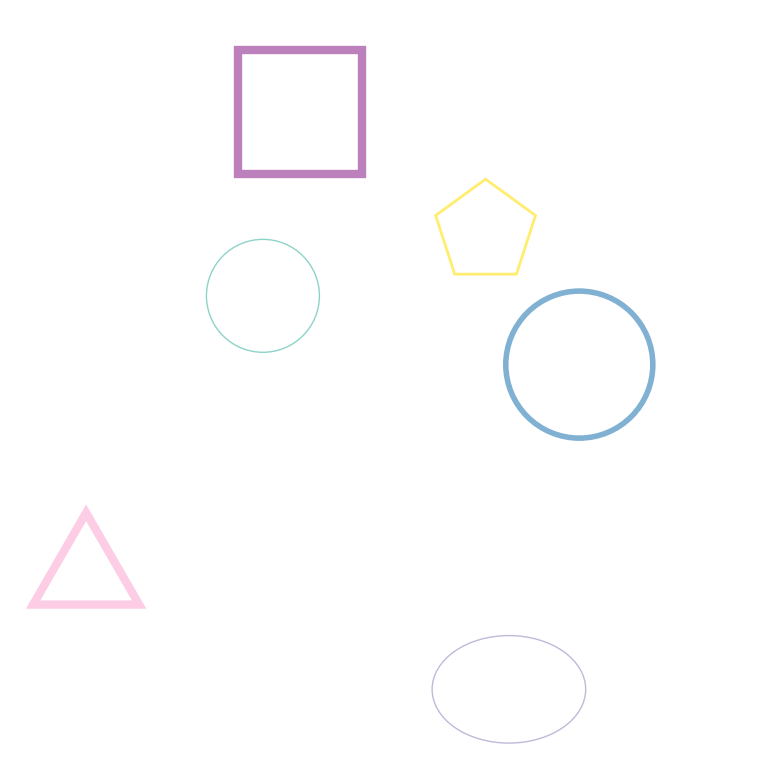[{"shape": "circle", "thickness": 0.5, "radius": 0.37, "center": [0.341, 0.616]}, {"shape": "oval", "thickness": 0.5, "radius": 0.5, "center": [0.661, 0.105]}, {"shape": "circle", "thickness": 2, "radius": 0.48, "center": [0.752, 0.526]}, {"shape": "triangle", "thickness": 3, "radius": 0.4, "center": [0.112, 0.255]}, {"shape": "square", "thickness": 3, "radius": 0.4, "center": [0.39, 0.854]}, {"shape": "pentagon", "thickness": 1, "radius": 0.34, "center": [0.631, 0.699]}]